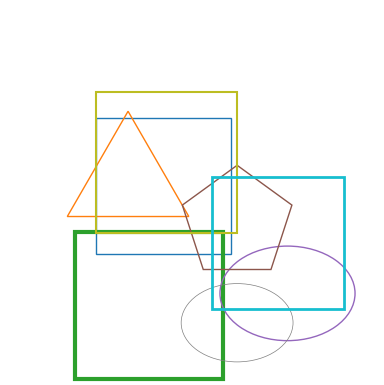[{"shape": "square", "thickness": 1, "radius": 0.88, "center": [0.425, 0.517]}, {"shape": "triangle", "thickness": 1, "radius": 0.91, "center": [0.333, 0.529]}, {"shape": "square", "thickness": 3, "radius": 0.96, "center": [0.386, 0.207]}, {"shape": "oval", "thickness": 1, "radius": 0.88, "center": [0.747, 0.238]}, {"shape": "pentagon", "thickness": 1, "radius": 0.75, "center": [0.616, 0.421]}, {"shape": "oval", "thickness": 0.5, "radius": 0.73, "center": [0.616, 0.162]}, {"shape": "square", "thickness": 1.5, "radius": 0.92, "center": [0.432, 0.579]}, {"shape": "square", "thickness": 2, "radius": 0.85, "center": [0.722, 0.369]}]